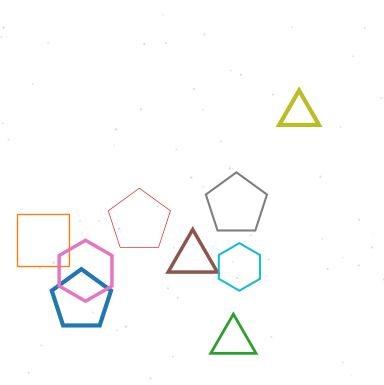[{"shape": "pentagon", "thickness": 3, "radius": 0.4, "center": [0.211, 0.22]}, {"shape": "square", "thickness": 1, "radius": 0.34, "center": [0.111, 0.377]}, {"shape": "triangle", "thickness": 2, "radius": 0.34, "center": [0.606, 0.116]}, {"shape": "pentagon", "thickness": 0.5, "radius": 0.42, "center": [0.362, 0.426]}, {"shape": "triangle", "thickness": 2.5, "radius": 0.37, "center": [0.501, 0.33]}, {"shape": "hexagon", "thickness": 2.5, "radius": 0.4, "center": [0.222, 0.297]}, {"shape": "pentagon", "thickness": 1.5, "radius": 0.42, "center": [0.614, 0.469]}, {"shape": "triangle", "thickness": 3, "radius": 0.3, "center": [0.777, 0.705]}, {"shape": "hexagon", "thickness": 1.5, "radius": 0.31, "center": [0.622, 0.307]}]